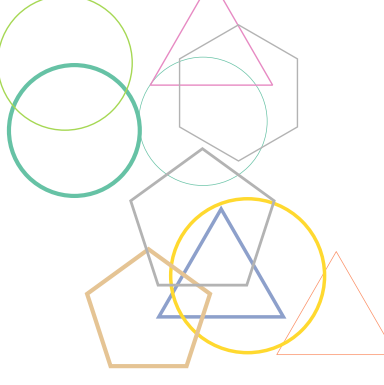[{"shape": "circle", "thickness": 3, "radius": 0.85, "center": [0.193, 0.661]}, {"shape": "circle", "thickness": 0.5, "radius": 0.83, "center": [0.527, 0.685]}, {"shape": "triangle", "thickness": 0.5, "radius": 0.89, "center": [0.873, 0.168]}, {"shape": "triangle", "thickness": 2.5, "radius": 0.93, "center": [0.574, 0.27]}, {"shape": "triangle", "thickness": 1, "radius": 0.92, "center": [0.549, 0.871]}, {"shape": "circle", "thickness": 1, "radius": 0.87, "center": [0.169, 0.837]}, {"shape": "circle", "thickness": 2.5, "radius": 1.0, "center": [0.643, 0.284]}, {"shape": "pentagon", "thickness": 3, "radius": 0.84, "center": [0.386, 0.185]}, {"shape": "pentagon", "thickness": 2, "radius": 0.98, "center": [0.526, 0.418]}, {"shape": "hexagon", "thickness": 1, "radius": 0.88, "center": [0.619, 0.759]}]